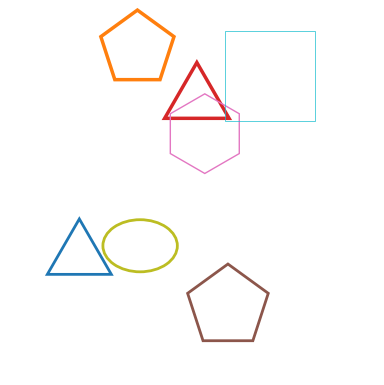[{"shape": "triangle", "thickness": 2, "radius": 0.48, "center": [0.206, 0.335]}, {"shape": "pentagon", "thickness": 2.5, "radius": 0.5, "center": [0.357, 0.874]}, {"shape": "triangle", "thickness": 2.5, "radius": 0.48, "center": [0.511, 0.741]}, {"shape": "pentagon", "thickness": 2, "radius": 0.55, "center": [0.592, 0.204]}, {"shape": "hexagon", "thickness": 1, "radius": 0.52, "center": [0.532, 0.653]}, {"shape": "oval", "thickness": 2, "radius": 0.48, "center": [0.364, 0.362]}, {"shape": "square", "thickness": 0.5, "radius": 0.59, "center": [0.702, 0.802]}]